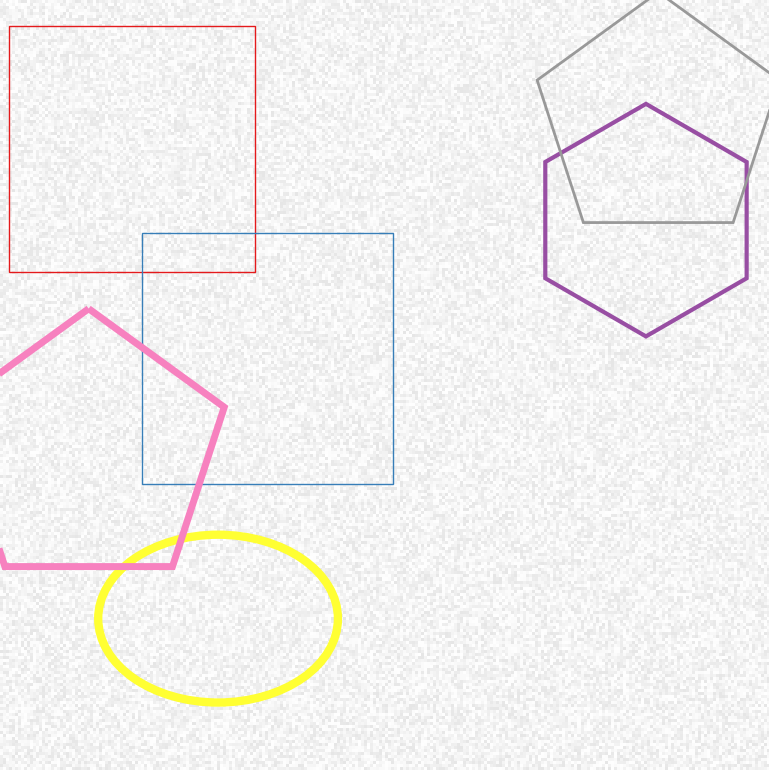[{"shape": "square", "thickness": 0.5, "radius": 0.8, "center": [0.172, 0.807]}, {"shape": "square", "thickness": 0.5, "radius": 0.81, "center": [0.348, 0.535]}, {"shape": "hexagon", "thickness": 1.5, "radius": 0.75, "center": [0.839, 0.714]}, {"shape": "oval", "thickness": 3, "radius": 0.78, "center": [0.283, 0.197]}, {"shape": "pentagon", "thickness": 2.5, "radius": 0.93, "center": [0.115, 0.414]}, {"shape": "pentagon", "thickness": 1, "radius": 0.83, "center": [0.855, 0.845]}]